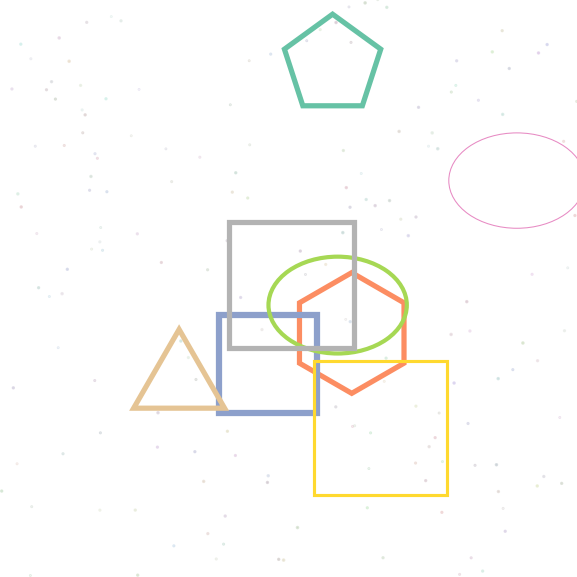[{"shape": "pentagon", "thickness": 2.5, "radius": 0.44, "center": [0.576, 0.887]}, {"shape": "hexagon", "thickness": 2.5, "radius": 0.52, "center": [0.609, 0.423]}, {"shape": "square", "thickness": 3, "radius": 0.42, "center": [0.464, 0.369]}, {"shape": "oval", "thickness": 0.5, "radius": 0.59, "center": [0.895, 0.686]}, {"shape": "oval", "thickness": 2, "radius": 0.6, "center": [0.585, 0.471]}, {"shape": "square", "thickness": 1.5, "radius": 0.58, "center": [0.659, 0.258]}, {"shape": "triangle", "thickness": 2.5, "radius": 0.45, "center": [0.31, 0.338]}, {"shape": "square", "thickness": 2.5, "radius": 0.54, "center": [0.505, 0.505]}]